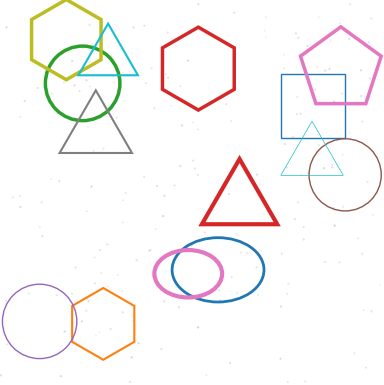[{"shape": "square", "thickness": 1, "radius": 0.42, "center": [0.813, 0.725]}, {"shape": "oval", "thickness": 2, "radius": 0.6, "center": [0.566, 0.299]}, {"shape": "hexagon", "thickness": 1.5, "radius": 0.47, "center": [0.268, 0.159]}, {"shape": "circle", "thickness": 2.5, "radius": 0.48, "center": [0.215, 0.783]}, {"shape": "triangle", "thickness": 3, "radius": 0.56, "center": [0.622, 0.474]}, {"shape": "hexagon", "thickness": 2.5, "radius": 0.54, "center": [0.515, 0.822]}, {"shape": "circle", "thickness": 1, "radius": 0.48, "center": [0.103, 0.165]}, {"shape": "circle", "thickness": 1, "radius": 0.47, "center": [0.896, 0.546]}, {"shape": "pentagon", "thickness": 2.5, "radius": 0.55, "center": [0.885, 0.82]}, {"shape": "oval", "thickness": 3, "radius": 0.44, "center": [0.489, 0.289]}, {"shape": "triangle", "thickness": 1.5, "radius": 0.54, "center": [0.249, 0.657]}, {"shape": "hexagon", "thickness": 2.5, "radius": 0.52, "center": [0.172, 0.897]}, {"shape": "triangle", "thickness": 0.5, "radius": 0.47, "center": [0.81, 0.591]}, {"shape": "triangle", "thickness": 1.5, "radius": 0.45, "center": [0.281, 0.849]}]